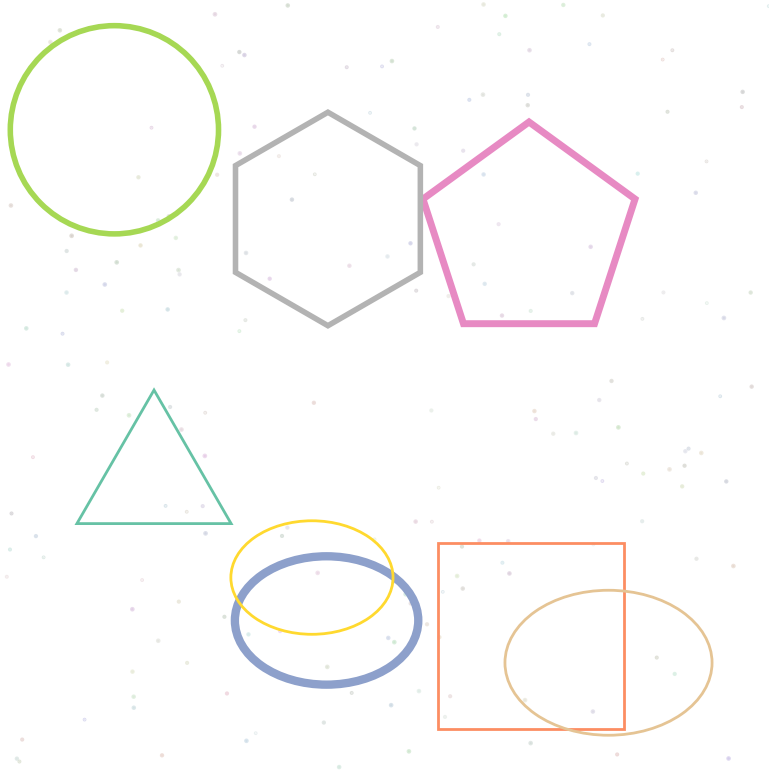[{"shape": "triangle", "thickness": 1, "radius": 0.58, "center": [0.2, 0.378]}, {"shape": "square", "thickness": 1, "radius": 0.6, "center": [0.69, 0.174]}, {"shape": "oval", "thickness": 3, "radius": 0.6, "center": [0.424, 0.194]}, {"shape": "pentagon", "thickness": 2.5, "radius": 0.72, "center": [0.687, 0.697]}, {"shape": "circle", "thickness": 2, "radius": 0.68, "center": [0.149, 0.831]}, {"shape": "oval", "thickness": 1, "radius": 0.53, "center": [0.405, 0.25]}, {"shape": "oval", "thickness": 1, "radius": 0.67, "center": [0.79, 0.139]}, {"shape": "hexagon", "thickness": 2, "radius": 0.69, "center": [0.426, 0.716]}]